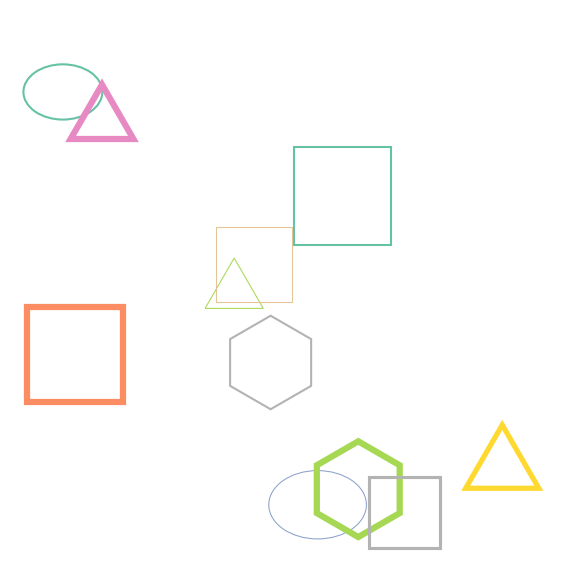[{"shape": "oval", "thickness": 1, "radius": 0.34, "center": [0.109, 0.84]}, {"shape": "square", "thickness": 1, "radius": 0.42, "center": [0.593, 0.66]}, {"shape": "square", "thickness": 3, "radius": 0.41, "center": [0.13, 0.386]}, {"shape": "oval", "thickness": 0.5, "radius": 0.42, "center": [0.55, 0.125]}, {"shape": "triangle", "thickness": 3, "radius": 0.31, "center": [0.177, 0.79]}, {"shape": "triangle", "thickness": 0.5, "radius": 0.29, "center": [0.405, 0.494]}, {"shape": "hexagon", "thickness": 3, "radius": 0.41, "center": [0.62, 0.152]}, {"shape": "triangle", "thickness": 2.5, "radius": 0.37, "center": [0.87, 0.19]}, {"shape": "square", "thickness": 0.5, "radius": 0.33, "center": [0.44, 0.541]}, {"shape": "square", "thickness": 1.5, "radius": 0.31, "center": [0.701, 0.111]}, {"shape": "hexagon", "thickness": 1, "radius": 0.4, "center": [0.469, 0.371]}]